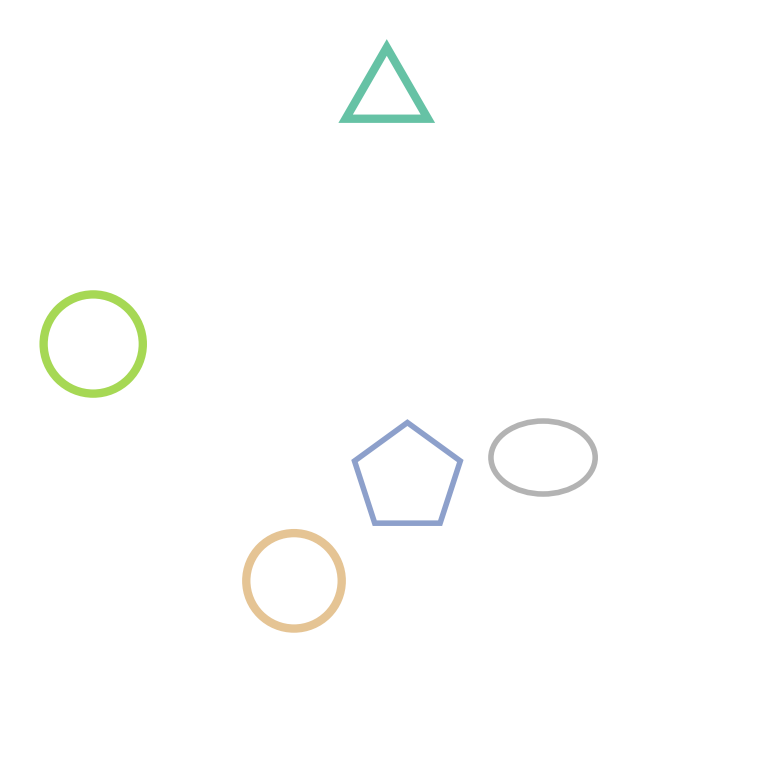[{"shape": "triangle", "thickness": 3, "radius": 0.31, "center": [0.502, 0.877]}, {"shape": "pentagon", "thickness": 2, "radius": 0.36, "center": [0.529, 0.379]}, {"shape": "circle", "thickness": 3, "radius": 0.32, "center": [0.121, 0.553]}, {"shape": "circle", "thickness": 3, "radius": 0.31, "center": [0.382, 0.246]}, {"shape": "oval", "thickness": 2, "radius": 0.34, "center": [0.705, 0.406]}]